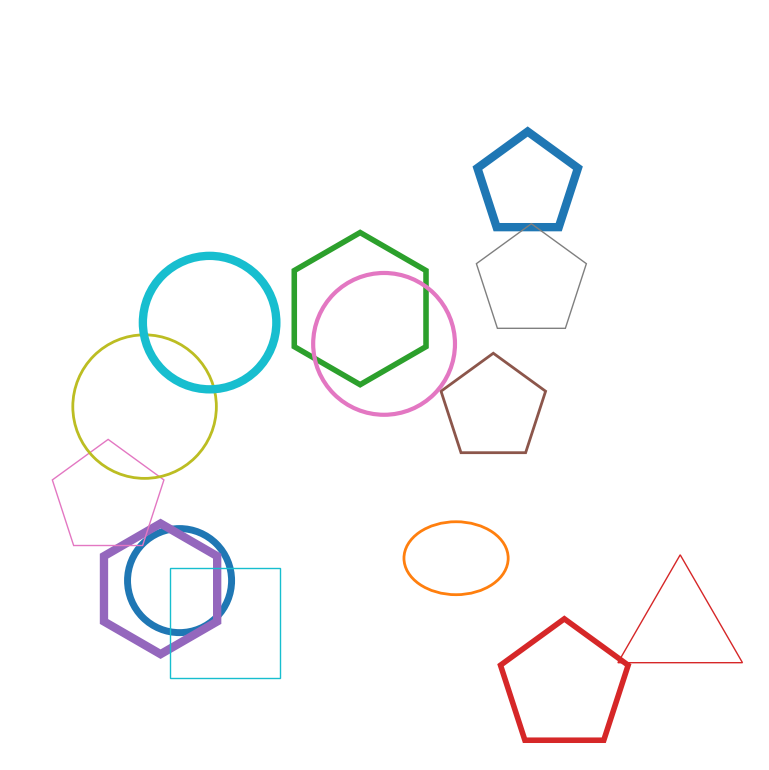[{"shape": "pentagon", "thickness": 3, "radius": 0.34, "center": [0.685, 0.761]}, {"shape": "circle", "thickness": 2.5, "radius": 0.34, "center": [0.233, 0.246]}, {"shape": "oval", "thickness": 1, "radius": 0.34, "center": [0.592, 0.275]}, {"shape": "hexagon", "thickness": 2, "radius": 0.49, "center": [0.468, 0.599]}, {"shape": "triangle", "thickness": 0.5, "radius": 0.47, "center": [0.883, 0.186]}, {"shape": "pentagon", "thickness": 2, "radius": 0.44, "center": [0.733, 0.109]}, {"shape": "hexagon", "thickness": 3, "radius": 0.42, "center": [0.209, 0.235]}, {"shape": "pentagon", "thickness": 1, "radius": 0.36, "center": [0.641, 0.47]}, {"shape": "pentagon", "thickness": 0.5, "radius": 0.38, "center": [0.14, 0.353]}, {"shape": "circle", "thickness": 1.5, "radius": 0.46, "center": [0.499, 0.553]}, {"shape": "pentagon", "thickness": 0.5, "radius": 0.38, "center": [0.69, 0.634]}, {"shape": "circle", "thickness": 1, "radius": 0.47, "center": [0.188, 0.472]}, {"shape": "square", "thickness": 0.5, "radius": 0.36, "center": [0.292, 0.191]}, {"shape": "circle", "thickness": 3, "radius": 0.43, "center": [0.272, 0.581]}]